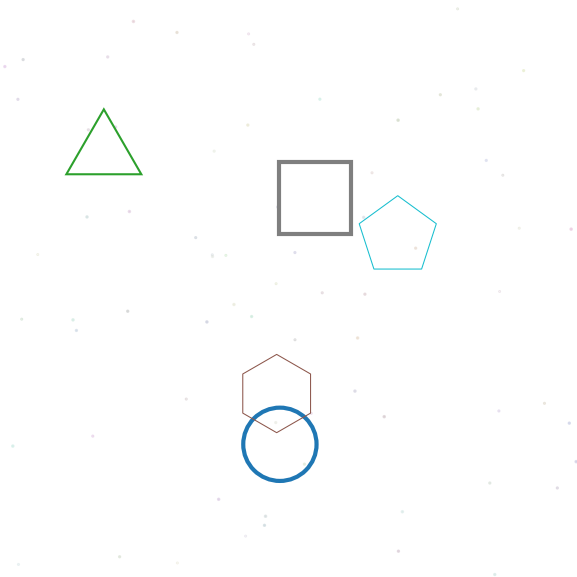[{"shape": "circle", "thickness": 2, "radius": 0.32, "center": [0.485, 0.23]}, {"shape": "triangle", "thickness": 1, "radius": 0.37, "center": [0.18, 0.735]}, {"shape": "hexagon", "thickness": 0.5, "radius": 0.34, "center": [0.479, 0.318]}, {"shape": "square", "thickness": 2, "radius": 0.31, "center": [0.545, 0.656]}, {"shape": "pentagon", "thickness": 0.5, "radius": 0.35, "center": [0.689, 0.59]}]